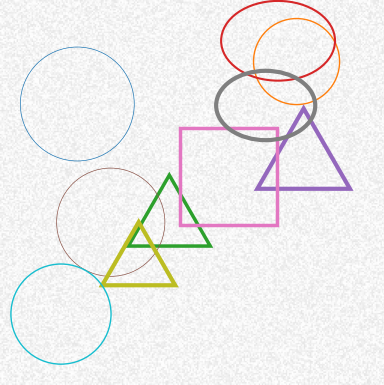[{"shape": "circle", "thickness": 0.5, "radius": 0.74, "center": [0.201, 0.73]}, {"shape": "circle", "thickness": 1, "radius": 0.56, "center": [0.77, 0.84]}, {"shape": "triangle", "thickness": 2.5, "radius": 0.61, "center": [0.44, 0.422]}, {"shape": "oval", "thickness": 1.5, "radius": 0.74, "center": [0.722, 0.894]}, {"shape": "triangle", "thickness": 3, "radius": 0.69, "center": [0.789, 0.579]}, {"shape": "circle", "thickness": 0.5, "radius": 0.7, "center": [0.288, 0.423]}, {"shape": "square", "thickness": 2.5, "radius": 0.63, "center": [0.593, 0.541]}, {"shape": "oval", "thickness": 3, "radius": 0.64, "center": [0.69, 0.726]}, {"shape": "triangle", "thickness": 3, "radius": 0.55, "center": [0.36, 0.314]}, {"shape": "circle", "thickness": 1, "radius": 0.65, "center": [0.158, 0.184]}]